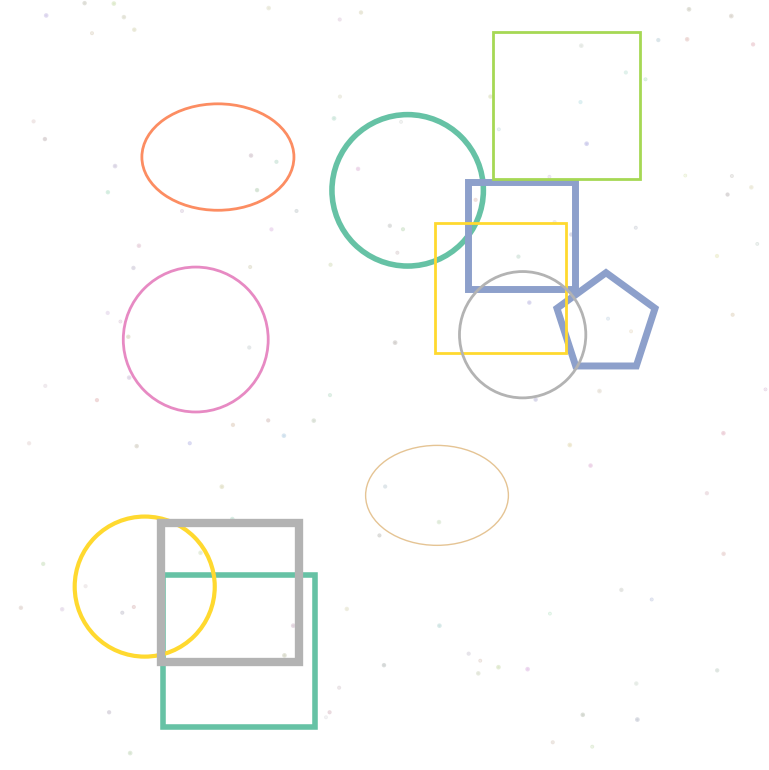[{"shape": "circle", "thickness": 2, "radius": 0.49, "center": [0.529, 0.753]}, {"shape": "square", "thickness": 2, "radius": 0.49, "center": [0.31, 0.154]}, {"shape": "oval", "thickness": 1, "radius": 0.49, "center": [0.283, 0.796]}, {"shape": "square", "thickness": 2.5, "radius": 0.35, "center": [0.677, 0.694]}, {"shape": "pentagon", "thickness": 2.5, "radius": 0.33, "center": [0.787, 0.579]}, {"shape": "circle", "thickness": 1, "radius": 0.47, "center": [0.254, 0.559]}, {"shape": "square", "thickness": 1, "radius": 0.48, "center": [0.736, 0.863]}, {"shape": "circle", "thickness": 1.5, "radius": 0.45, "center": [0.188, 0.238]}, {"shape": "square", "thickness": 1, "radius": 0.42, "center": [0.65, 0.626]}, {"shape": "oval", "thickness": 0.5, "radius": 0.46, "center": [0.568, 0.357]}, {"shape": "square", "thickness": 3, "radius": 0.45, "center": [0.298, 0.23]}, {"shape": "circle", "thickness": 1, "radius": 0.41, "center": [0.679, 0.565]}]